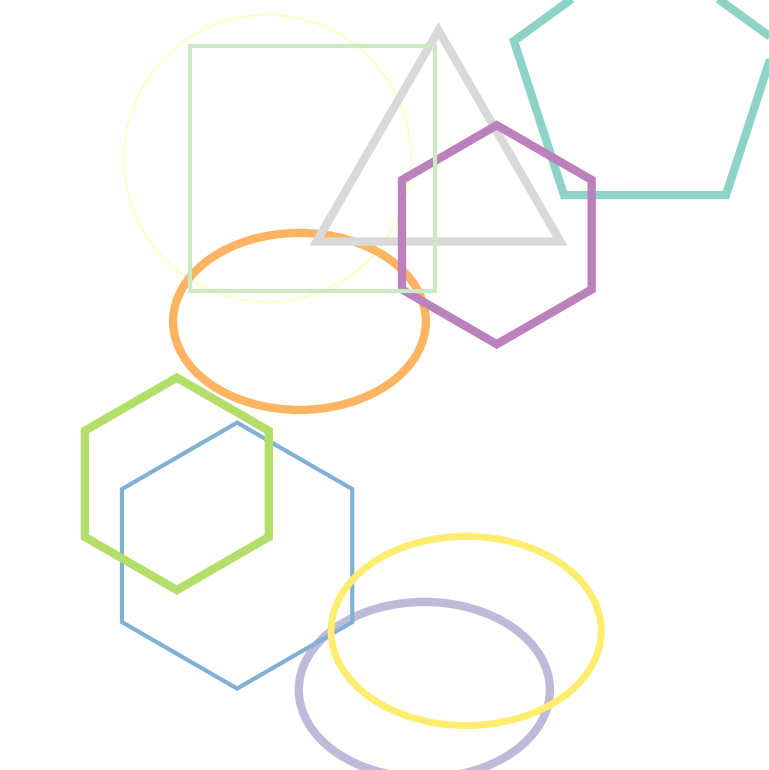[{"shape": "pentagon", "thickness": 3, "radius": 0.89, "center": [0.838, 0.891]}, {"shape": "circle", "thickness": 0.5, "radius": 0.93, "center": [0.347, 0.794]}, {"shape": "oval", "thickness": 3, "radius": 0.82, "center": [0.551, 0.104]}, {"shape": "hexagon", "thickness": 1.5, "radius": 0.86, "center": [0.308, 0.278]}, {"shape": "oval", "thickness": 3, "radius": 0.82, "center": [0.389, 0.583]}, {"shape": "hexagon", "thickness": 3, "radius": 0.69, "center": [0.23, 0.372]}, {"shape": "triangle", "thickness": 3, "radius": 0.91, "center": [0.569, 0.778]}, {"shape": "hexagon", "thickness": 3, "radius": 0.71, "center": [0.645, 0.695]}, {"shape": "square", "thickness": 1.5, "radius": 0.8, "center": [0.406, 0.781]}, {"shape": "oval", "thickness": 2.5, "radius": 0.88, "center": [0.605, 0.181]}]